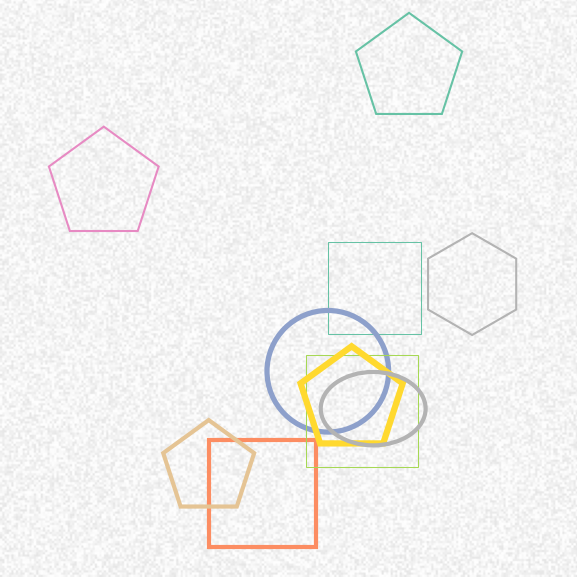[{"shape": "pentagon", "thickness": 1, "radius": 0.48, "center": [0.708, 0.88]}, {"shape": "square", "thickness": 0.5, "radius": 0.4, "center": [0.648, 0.5]}, {"shape": "square", "thickness": 2, "radius": 0.46, "center": [0.454, 0.144]}, {"shape": "circle", "thickness": 2.5, "radius": 0.53, "center": [0.568, 0.356]}, {"shape": "pentagon", "thickness": 1, "radius": 0.5, "center": [0.18, 0.68]}, {"shape": "square", "thickness": 0.5, "radius": 0.49, "center": [0.627, 0.287]}, {"shape": "pentagon", "thickness": 3, "radius": 0.46, "center": [0.609, 0.307]}, {"shape": "pentagon", "thickness": 2, "radius": 0.41, "center": [0.361, 0.189]}, {"shape": "oval", "thickness": 2, "radius": 0.45, "center": [0.646, 0.292]}, {"shape": "hexagon", "thickness": 1, "radius": 0.44, "center": [0.818, 0.507]}]